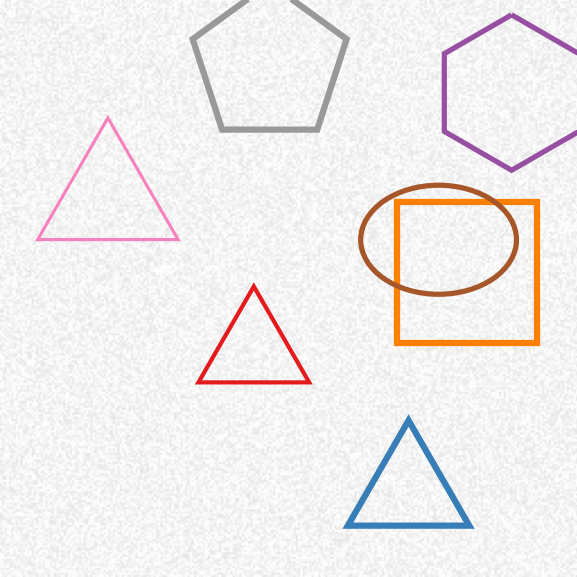[{"shape": "triangle", "thickness": 2, "radius": 0.55, "center": [0.44, 0.392]}, {"shape": "triangle", "thickness": 3, "radius": 0.61, "center": [0.707, 0.15]}, {"shape": "hexagon", "thickness": 2.5, "radius": 0.67, "center": [0.886, 0.839]}, {"shape": "square", "thickness": 3, "radius": 0.61, "center": [0.809, 0.527]}, {"shape": "oval", "thickness": 2.5, "radius": 0.67, "center": [0.759, 0.584]}, {"shape": "triangle", "thickness": 1.5, "radius": 0.7, "center": [0.187, 0.654]}, {"shape": "pentagon", "thickness": 3, "radius": 0.7, "center": [0.467, 0.888]}]